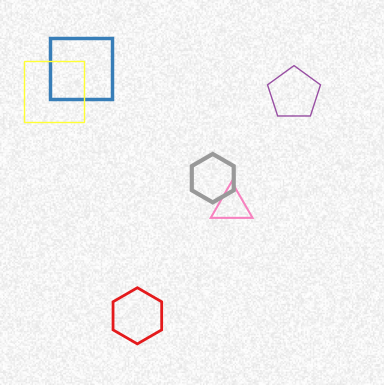[{"shape": "hexagon", "thickness": 2, "radius": 0.36, "center": [0.357, 0.18]}, {"shape": "square", "thickness": 2.5, "radius": 0.4, "center": [0.211, 0.822]}, {"shape": "pentagon", "thickness": 1, "radius": 0.36, "center": [0.764, 0.757]}, {"shape": "square", "thickness": 1, "radius": 0.39, "center": [0.139, 0.762]}, {"shape": "triangle", "thickness": 1.5, "radius": 0.31, "center": [0.602, 0.465]}, {"shape": "hexagon", "thickness": 3, "radius": 0.31, "center": [0.553, 0.537]}]